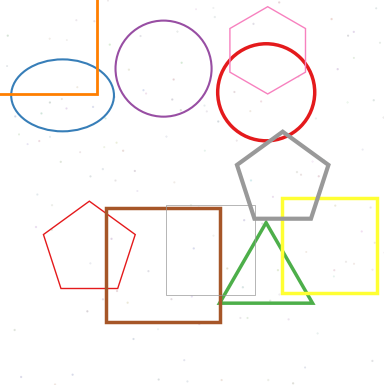[{"shape": "pentagon", "thickness": 1, "radius": 0.63, "center": [0.232, 0.352]}, {"shape": "circle", "thickness": 2.5, "radius": 0.63, "center": [0.691, 0.76]}, {"shape": "oval", "thickness": 1.5, "radius": 0.67, "center": [0.163, 0.752]}, {"shape": "triangle", "thickness": 2.5, "radius": 0.7, "center": [0.691, 0.282]}, {"shape": "circle", "thickness": 1.5, "radius": 0.62, "center": [0.425, 0.822]}, {"shape": "square", "thickness": 2, "radius": 0.66, "center": [0.118, 0.889]}, {"shape": "square", "thickness": 2.5, "radius": 0.62, "center": [0.855, 0.363]}, {"shape": "square", "thickness": 2.5, "radius": 0.74, "center": [0.424, 0.313]}, {"shape": "hexagon", "thickness": 1, "radius": 0.57, "center": [0.695, 0.869]}, {"shape": "square", "thickness": 0.5, "radius": 0.58, "center": [0.547, 0.351]}, {"shape": "pentagon", "thickness": 3, "radius": 0.62, "center": [0.734, 0.533]}]